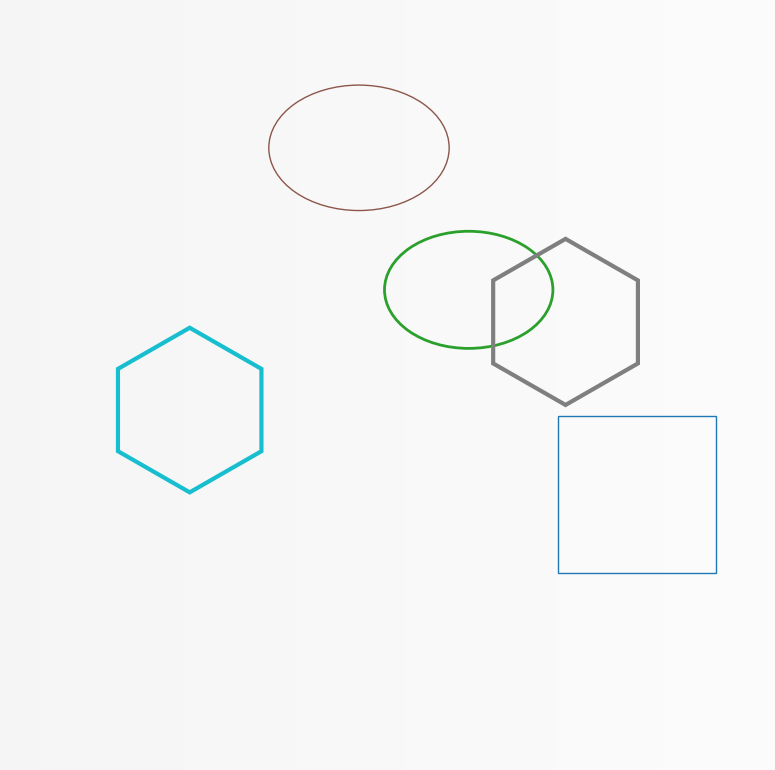[{"shape": "square", "thickness": 0.5, "radius": 0.51, "center": [0.822, 0.358]}, {"shape": "oval", "thickness": 1, "radius": 0.54, "center": [0.605, 0.624]}, {"shape": "oval", "thickness": 0.5, "radius": 0.58, "center": [0.463, 0.808]}, {"shape": "hexagon", "thickness": 1.5, "radius": 0.54, "center": [0.73, 0.582]}, {"shape": "hexagon", "thickness": 1.5, "radius": 0.53, "center": [0.245, 0.467]}]